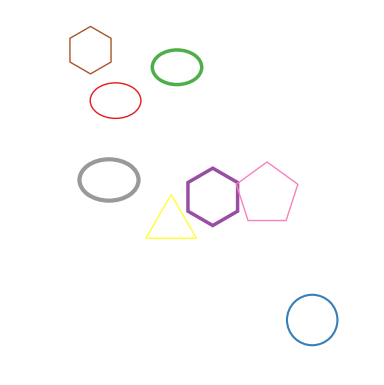[{"shape": "oval", "thickness": 1, "radius": 0.33, "center": [0.3, 0.739]}, {"shape": "circle", "thickness": 1.5, "radius": 0.33, "center": [0.811, 0.169]}, {"shape": "oval", "thickness": 2.5, "radius": 0.32, "center": [0.46, 0.825]}, {"shape": "hexagon", "thickness": 2.5, "radius": 0.37, "center": [0.553, 0.489]}, {"shape": "triangle", "thickness": 1, "radius": 0.38, "center": [0.445, 0.419]}, {"shape": "hexagon", "thickness": 1, "radius": 0.31, "center": [0.235, 0.87]}, {"shape": "pentagon", "thickness": 1, "radius": 0.42, "center": [0.694, 0.495]}, {"shape": "oval", "thickness": 3, "radius": 0.38, "center": [0.283, 0.533]}]